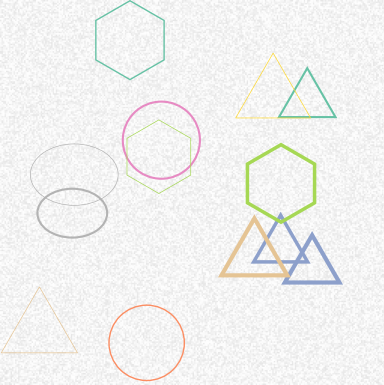[{"shape": "triangle", "thickness": 1.5, "radius": 0.42, "center": [0.798, 0.738]}, {"shape": "hexagon", "thickness": 1, "radius": 0.51, "center": [0.338, 0.896]}, {"shape": "circle", "thickness": 1, "radius": 0.49, "center": [0.381, 0.11]}, {"shape": "triangle", "thickness": 3, "radius": 0.41, "center": [0.811, 0.307]}, {"shape": "triangle", "thickness": 2.5, "radius": 0.4, "center": [0.729, 0.36]}, {"shape": "circle", "thickness": 1.5, "radius": 0.5, "center": [0.419, 0.636]}, {"shape": "hexagon", "thickness": 0.5, "radius": 0.48, "center": [0.413, 0.593]}, {"shape": "hexagon", "thickness": 2.5, "radius": 0.5, "center": [0.73, 0.524]}, {"shape": "triangle", "thickness": 0.5, "radius": 0.56, "center": [0.709, 0.75]}, {"shape": "triangle", "thickness": 0.5, "radius": 0.57, "center": [0.102, 0.141]}, {"shape": "triangle", "thickness": 3, "radius": 0.49, "center": [0.661, 0.334]}, {"shape": "oval", "thickness": 1.5, "radius": 0.45, "center": [0.188, 0.446]}, {"shape": "oval", "thickness": 0.5, "radius": 0.57, "center": [0.193, 0.546]}]